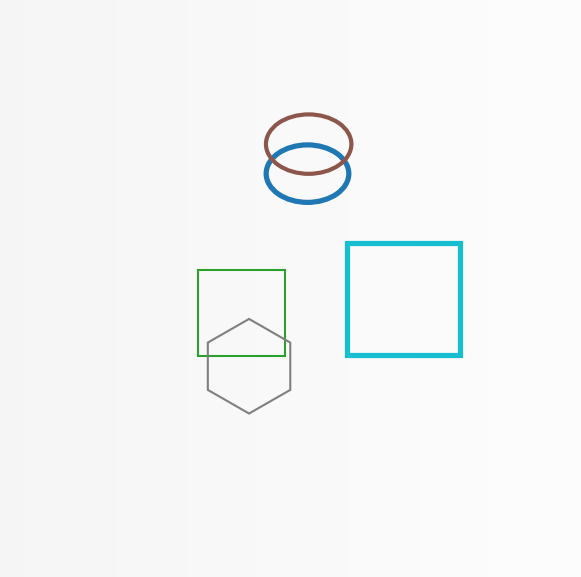[{"shape": "oval", "thickness": 2.5, "radius": 0.36, "center": [0.529, 0.698]}, {"shape": "square", "thickness": 1, "radius": 0.37, "center": [0.415, 0.458]}, {"shape": "oval", "thickness": 2, "radius": 0.37, "center": [0.531, 0.75]}, {"shape": "hexagon", "thickness": 1, "radius": 0.41, "center": [0.428, 0.365]}, {"shape": "square", "thickness": 2.5, "radius": 0.49, "center": [0.695, 0.481]}]